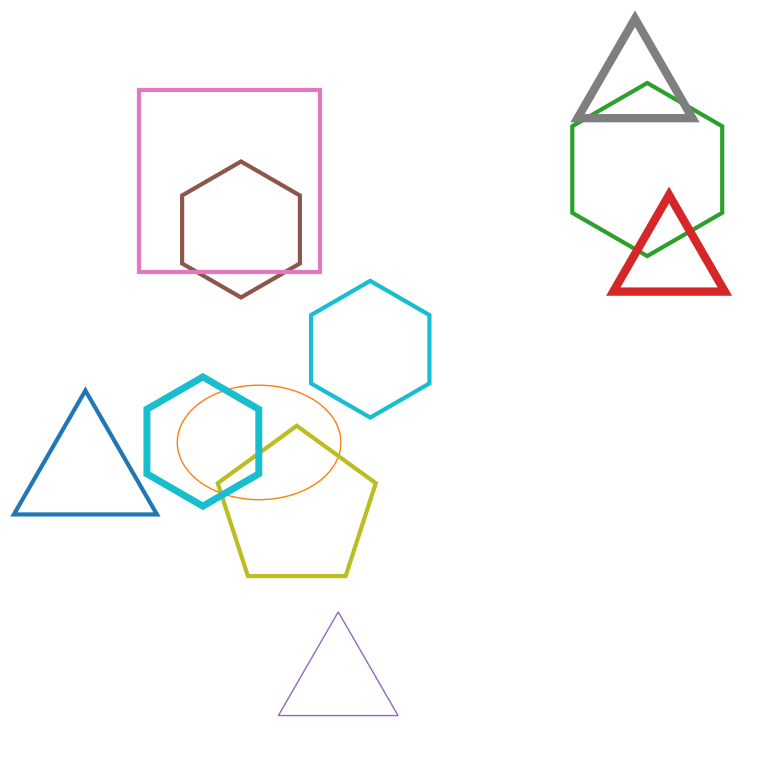[{"shape": "triangle", "thickness": 1.5, "radius": 0.54, "center": [0.111, 0.386]}, {"shape": "oval", "thickness": 0.5, "radius": 0.53, "center": [0.336, 0.425]}, {"shape": "hexagon", "thickness": 1.5, "radius": 0.56, "center": [0.841, 0.78]}, {"shape": "triangle", "thickness": 3, "radius": 0.42, "center": [0.869, 0.663]}, {"shape": "triangle", "thickness": 0.5, "radius": 0.45, "center": [0.439, 0.116]}, {"shape": "hexagon", "thickness": 1.5, "radius": 0.44, "center": [0.313, 0.702]}, {"shape": "square", "thickness": 1.5, "radius": 0.59, "center": [0.298, 0.765]}, {"shape": "triangle", "thickness": 3, "radius": 0.43, "center": [0.825, 0.89]}, {"shape": "pentagon", "thickness": 1.5, "radius": 0.54, "center": [0.385, 0.339]}, {"shape": "hexagon", "thickness": 2.5, "radius": 0.42, "center": [0.263, 0.427]}, {"shape": "hexagon", "thickness": 1.5, "radius": 0.44, "center": [0.481, 0.546]}]